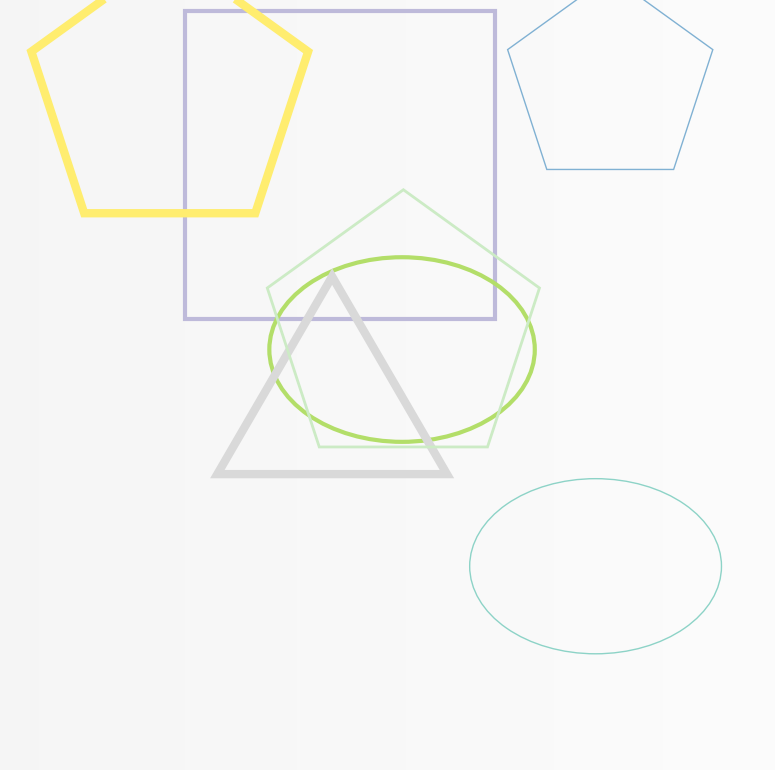[{"shape": "oval", "thickness": 0.5, "radius": 0.81, "center": [0.768, 0.265]}, {"shape": "square", "thickness": 1.5, "radius": 1.0, "center": [0.439, 0.785]}, {"shape": "pentagon", "thickness": 0.5, "radius": 0.7, "center": [0.787, 0.893]}, {"shape": "oval", "thickness": 1.5, "radius": 0.86, "center": [0.519, 0.546]}, {"shape": "triangle", "thickness": 3, "radius": 0.86, "center": [0.429, 0.47]}, {"shape": "pentagon", "thickness": 1, "radius": 0.92, "center": [0.52, 0.569]}, {"shape": "pentagon", "thickness": 3, "radius": 0.94, "center": [0.219, 0.875]}]